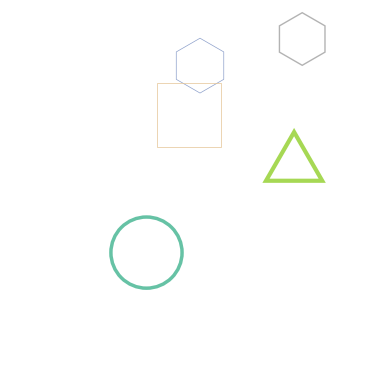[{"shape": "circle", "thickness": 2.5, "radius": 0.46, "center": [0.38, 0.344]}, {"shape": "hexagon", "thickness": 0.5, "radius": 0.36, "center": [0.52, 0.83]}, {"shape": "triangle", "thickness": 3, "radius": 0.42, "center": [0.764, 0.573]}, {"shape": "square", "thickness": 0.5, "radius": 0.42, "center": [0.491, 0.702]}, {"shape": "hexagon", "thickness": 1, "radius": 0.34, "center": [0.785, 0.899]}]